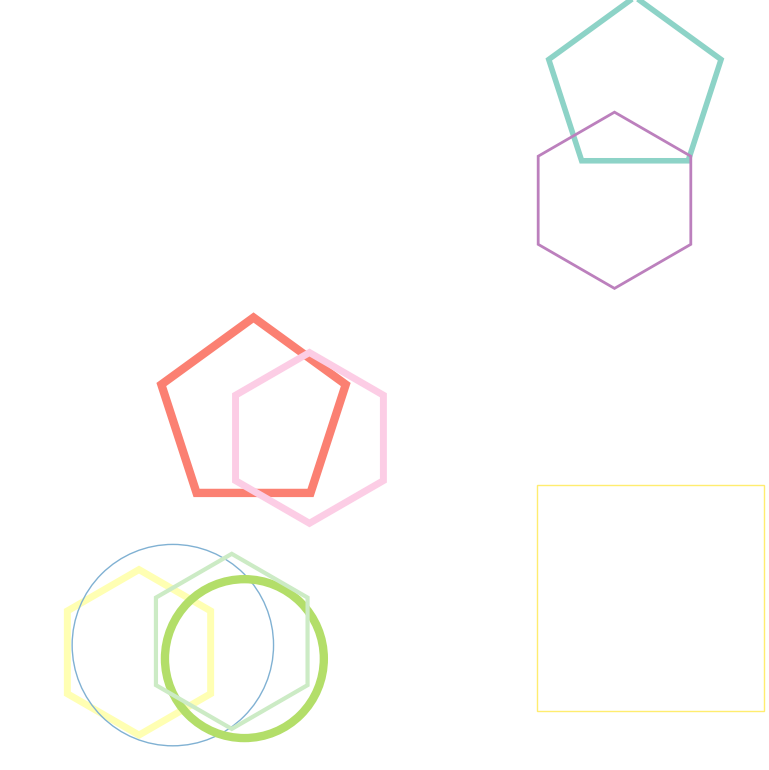[{"shape": "pentagon", "thickness": 2, "radius": 0.59, "center": [0.825, 0.886]}, {"shape": "hexagon", "thickness": 2.5, "radius": 0.54, "center": [0.181, 0.153]}, {"shape": "pentagon", "thickness": 3, "radius": 0.63, "center": [0.329, 0.462]}, {"shape": "circle", "thickness": 0.5, "radius": 0.65, "center": [0.224, 0.162]}, {"shape": "circle", "thickness": 3, "radius": 0.52, "center": [0.317, 0.145]}, {"shape": "hexagon", "thickness": 2.5, "radius": 0.55, "center": [0.402, 0.431]}, {"shape": "hexagon", "thickness": 1, "radius": 0.57, "center": [0.798, 0.74]}, {"shape": "hexagon", "thickness": 1.5, "radius": 0.57, "center": [0.301, 0.167]}, {"shape": "square", "thickness": 0.5, "radius": 0.74, "center": [0.844, 0.223]}]